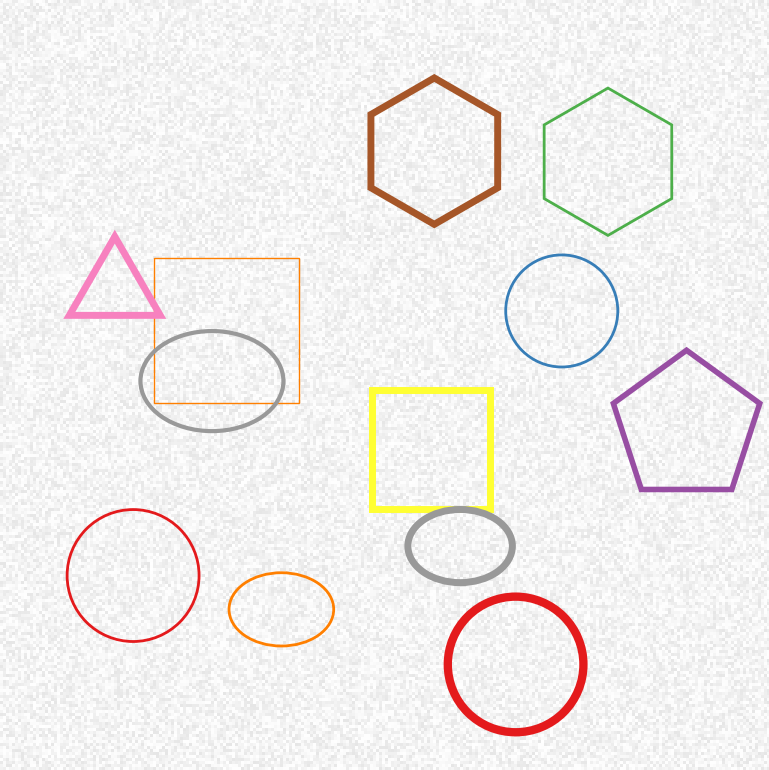[{"shape": "circle", "thickness": 3, "radius": 0.44, "center": [0.67, 0.137]}, {"shape": "circle", "thickness": 1, "radius": 0.43, "center": [0.173, 0.253]}, {"shape": "circle", "thickness": 1, "radius": 0.36, "center": [0.73, 0.596]}, {"shape": "hexagon", "thickness": 1, "radius": 0.48, "center": [0.79, 0.79]}, {"shape": "pentagon", "thickness": 2, "radius": 0.5, "center": [0.892, 0.445]}, {"shape": "oval", "thickness": 1, "radius": 0.34, "center": [0.365, 0.209]}, {"shape": "square", "thickness": 0.5, "radius": 0.47, "center": [0.294, 0.57]}, {"shape": "square", "thickness": 2.5, "radius": 0.38, "center": [0.56, 0.416]}, {"shape": "hexagon", "thickness": 2.5, "radius": 0.48, "center": [0.564, 0.804]}, {"shape": "triangle", "thickness": 2.5, "radius": 0.34, "center": [0.149, 0.625]}, {"shape": "oval", "thickness": 1.5, "radius": 0.46, "center": [0.275, 0.505]}, {"shape": "oval", "thickness": 2.5, "radius": 0.34, "center": [0.598, 0.291]}]